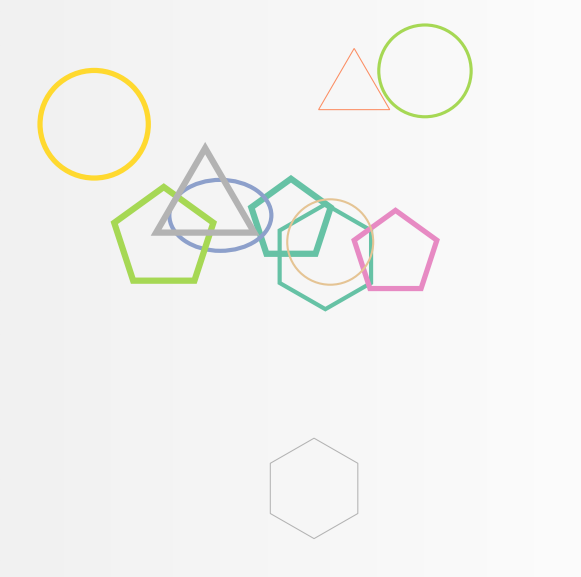[{"shape": "hexagon", "thickness": 2, "radius": 0.45, "center": [0.56, 0.555]}, {"shape": "pentagon", "thickness": 3, "radius": 0.36, "center": [0.501, 0.618]}, {"shape": "triangle", "thickness": 0.5, "radius": 0.35, "center": [0.609, 0.845]}, {"shape": "oval", "thickness": 2, "radius": 0.44, "center": [0.379, 0.626]}, {"shape": "pentagon", "thickness": 2.5, "radius": 0.37, "center": [0.68, 0.56]}, {"shape": "circle", "thickness": 1.5, "radius": 0.4, "center": [0.731, 0.876]}, {"shape": "pentagon", "thickness": 3, "radius": 0.45, "center": [0.282, 0.586]}, {"shape": "circle", "thickness": 2.5, "radius": 0.47, "center": [0.162, 0.784]}, {"shape": "circle", "thickness": 1, "radius": 0.37, "center": [0.568, 0.58]}, {"shape": "hexagon", "thickness": 0.5, "radius": 0.43, "center": [0.54, 0.153]}, {"shape": "triangle", "thickness": 3, "radius": 0.49, "center": [0.353, 0.645]}]